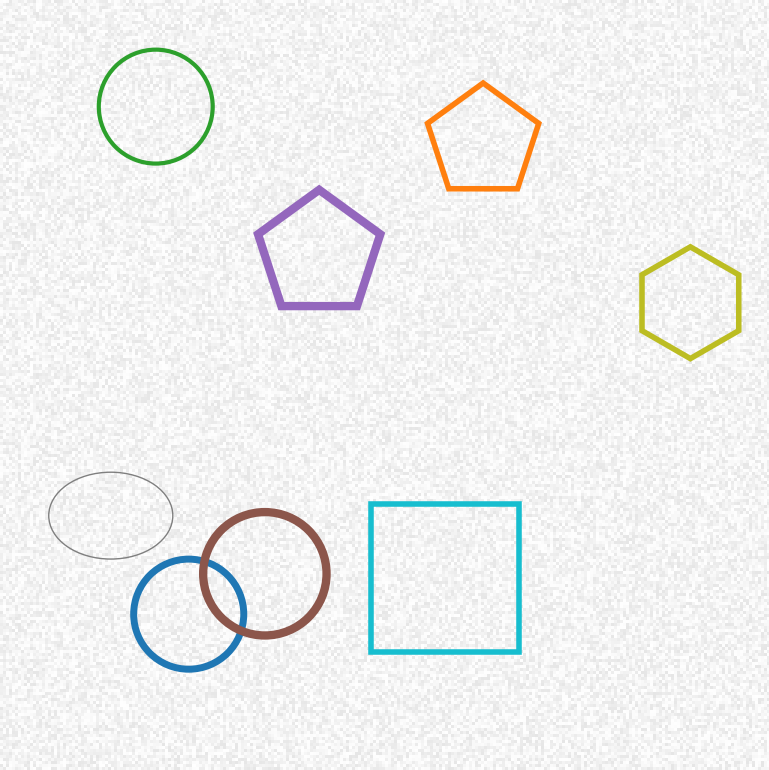[{"shape": "circle", "thickness": 2.5, "radius": 0.36, "center": [0.245, 0.202]}, {"shape": "pentagon", "thickness": 2, "radius": 0.38, "center": [0.627, 0.816]}, {"shape": "circle", "thickness": 1.5, "radius": 0.37, "center": [0.202, 0.862]}, {"shape": "pentagon", "thickness": 3, "radius": 0.42, "center": [0.415, 0.67]}, {"shape": "circle", "thickness": 3, "radius": 0.4, "center": [0.344, 0.255]}, {"shape": "oval", "thickness": 0.5, "radius": 0.4, "center": [0.144, 0.33]}, {"shape": "hexagon", "thickness": 2, "radius": 0.36, "center": [0.897, 0.607]}, {"shape": "square", "thickness": 2, "radius": 0.48, "center": [0.578, 0.249]}]